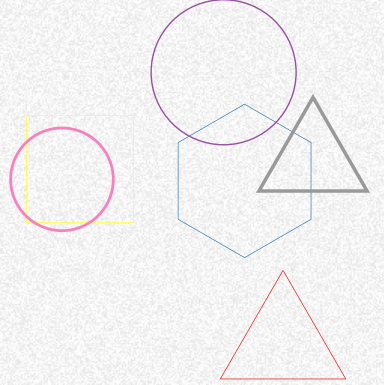[{"shape": "triangle", "thickness": 0.5, "radius": 0.94, "center": [0.735, 0.11]}, {"shape": "hexagon", "thickness": 0.5, "radius": 1.0, "center": [0.635, 0.53]}, {"shape": "circle", "thickness": 1, "radius": 0.94, "center": [0.581, 0.812]}, {"shape": "square", "thickness": 0.5, "radius": 0.69, "center": [0.207, 0.561]}, {"shape": "circle", "thickness": 2, "radius": 0.67, "center": [0.161, 0.534]}, {"shape": "triangle", "thickness": 2.5, "radius": 0.81, "center": [0.813, 0.585]}]